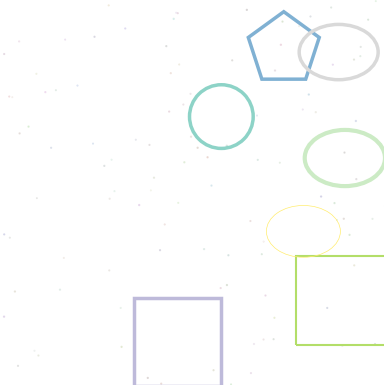[{"shape": "circle", "thickness": 2.5, "radius": 0.41, "center": [0.575, 0.697]}, {"shape": "square", "thickness": 2.5, "radius": 0.57, "center": [0.46, 0.112]}, {"shape": "pentagon", "thickness": 2.5, "radius": 0.48, "center": [0.737, 0.873]}, {"shape": "square", "thickness": 1.5, "radius": 0.58, "center": [0.885, 0.219]}, {"shape": "oval", "thickness": 2.5, "radius": 0.51, "center": [0.88, 0.865]}, {"shape": "oval", "thickness": 3, "radius": 0.52, "center": [0.896, 0.59]}, {"shape": "oval", "thickness": 0.5, "radius": 0.48, "center": [0.788, 0.399]}]